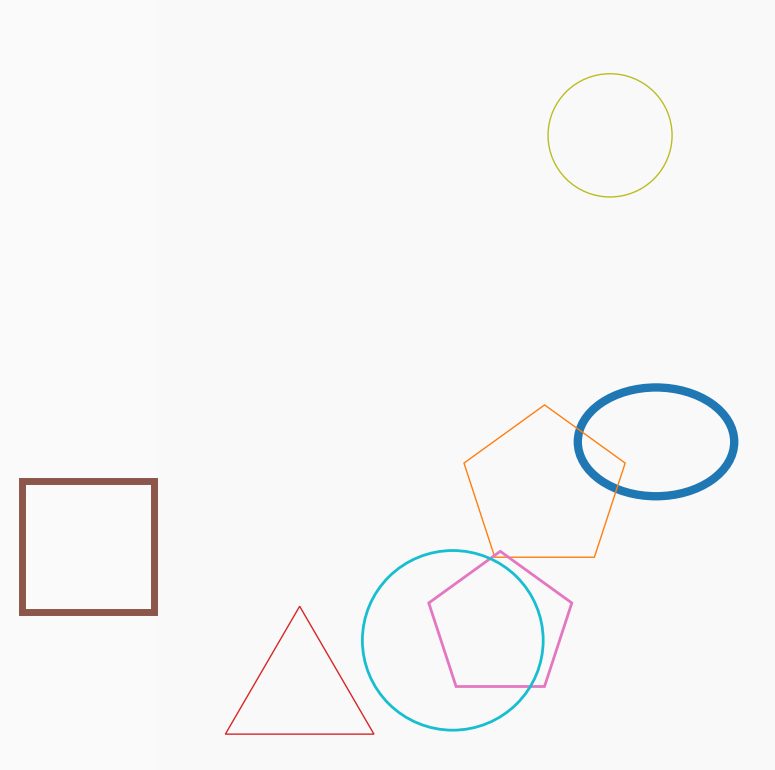[{"shape": "oval", "thickness": 3, "radius": 0.5, "center": [0.846, 0.426]}, {"shape": "pentagon", "thickness": 0.5, "radius": 0.55, "center": [0.703, 0.365]}, {"shape": "triangle", "thickness": 0.5, "radius": 0.55, "center": [0.387, 0.102]}, {"shape": "square", "thickness": 2.5, "radius": 0.43, "center": [0.114, 0.29]}, {"shape": "pentagon", "thickness": 1, "radius": 0.49, "center": [0.646, 0.187]}, {"shape": "circle", "thickness": 0.5, "radius": 0.4, "center": [0.787, 0.824]}, {"shape": "circle", "thickness": 1, "radius": 0.58, "center": [0.584, 0.168]}]